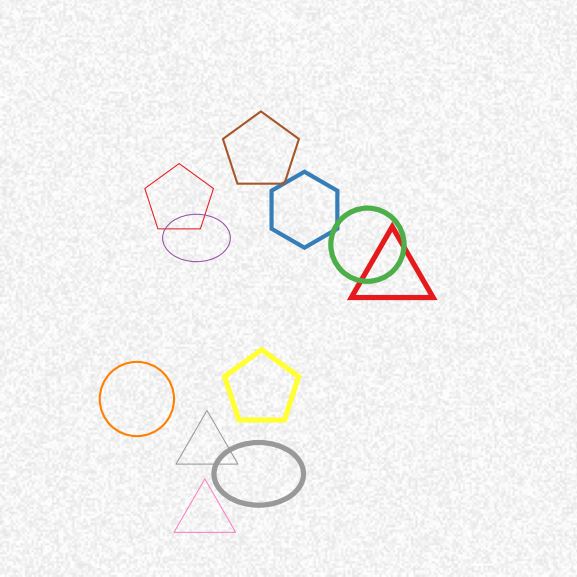[{"shape": "triangle", "thickness": 2.5, "radius": 0.41, "center": [0.679, 0.525]}, {"shape": "pentagon", "thickness": 0.5, "radius": 0.31, "center": [0.31, 0.653]}, {"shape": "hexagon", "thickness": 2, "radius": 0.33, "center": [0.527, 0.636]}, {"shape": "circle", "thickness": 2.5, "radius": 0.32, "center": [0.636, 0.575]}, {"shape": "oval", "thickness": 0.5, "radius": 0.29, "center": [0.34, 0.587]}, {"shape": "circle", "thickness": 1, "radius": 0.32, "center": [0.237, 0.308]}, {"shape": "pentagon", "thickness": 2.5, "radius": 0.34, "center": [0.453, 0.326]}, {"shape": "pentagon", "thickness": 1, "radius": 0.35, "center": [0.452, 0.737]}, {"shape": "triangle", "thickness": 0.5, "radius": 0.31, "center": [0.355, 0.108]}, {"shape": "triangle", "thickness": 0.5, "radius": 0.31, "center": [0.358, 0.226]}, {"shape": "oval", "thickness": 2.5, "radius": 0.39, "center": [0.448, 0.179]}]